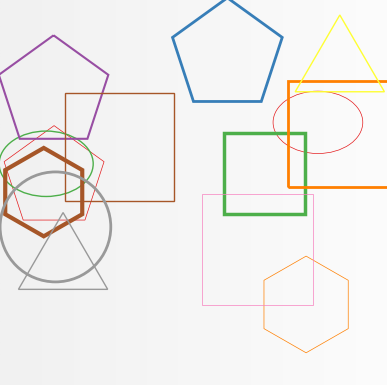[{"shape": "pentagon", "thickness": 0.5, "radius": 0.68, "center": [0.14, 0.538]}, {"shape": "oval", "thickness": 0.5, "radius": 0.58, "center": [0.82, 0.682]}, {"shape": "pentagon", "thickness": 2, "radius": 0.74, "center": [0.587, 0.857]}, {"shape": "oval", "thickness": 1, "radius": 0.61, "center": [0.119, 0.575]}, {"shape": "square", "thickness": 2.5, "radius": 0.53, "center": [0.683, 0.549]}, {"shape": "pentagon", "thickness": 1.5, "radius": 0.74, "center": [0.138, 0.76]}, {"shape": "square", "thickness": 2, "radius": 0.69, "center": [0.882, 0.653]}, {"shape": "hexagon", "thickness": 0.5, "radius": 0.63, "center": [0.79, 0.209]}, {"shape": "triangle", "thickness": 1, "radius": 0.66, "center": [0.877, 0.828]}, {"shape": "hexagon", "thickness": 3, "radius": 0.57, "center": [0.113, 0.501]}, {"shape": "square", "thickness": 1, "radius": 0.7, "center": [0.309, 0.619]}, {"shape": "square", "thickness": 0.5, "radius": 0.72, "center": [0.665, 0.352]}, {"shape": "triangle", "thickness": 1, "radius": 0.66, "center": [0.163, 0.315]}, {"shape": "circle", "thickness": 2, "radius": 0.71, "center": [0.143, 0.411]}]